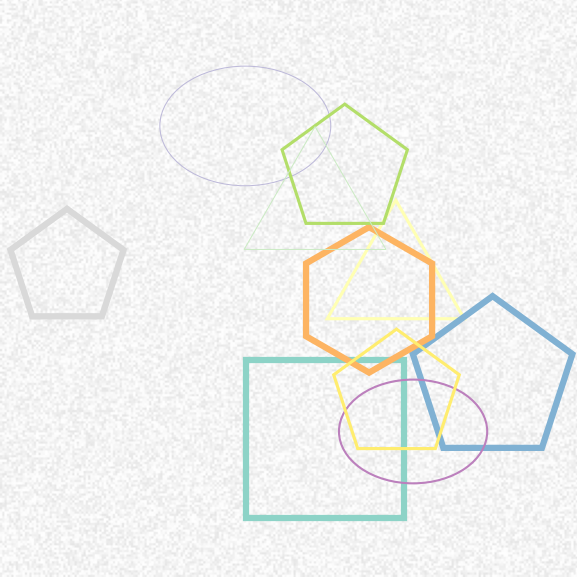[{"shape": "square", "thickness": 3, "radius": 0.68, "center": [0.562, 0.239]}, {"shape": "triangle", "thickness": 1.5, "radius": 0.68, "center": [0.685, 0.516]}, {"shape": "oval", "thickness": 0.5, "radius": 0.74, "center": [0.425, 0.781]}, {"shape": "pentagon", "thickness": 3, "radius": 0.73, "center": [0.853, 0.341]}, {"shape": "hexagon", "thickness": 3, "radius": 0.63, "center": [0.639, 0.48]}, {"shape": "pentagon", "thickness": 1.5, "radius": 0.57, "center": [0.597, 0.705]}, {"shape": "pentagon", "thickness": 3, "radius": 0.51, "center": [0.116, 0.535]}, {"shape": "oval", "thickness": 1, "radius": 0.64, "center": [0.715, 0.252]}, {"shape": "triangle", "thickness": 0.5, "radius": 0.71, "center": [0.546, 0.638]}, {"shape": "pentagon", "thickness": 1.5, "radius": 0.57, "center": [0.687, 0.315]}]